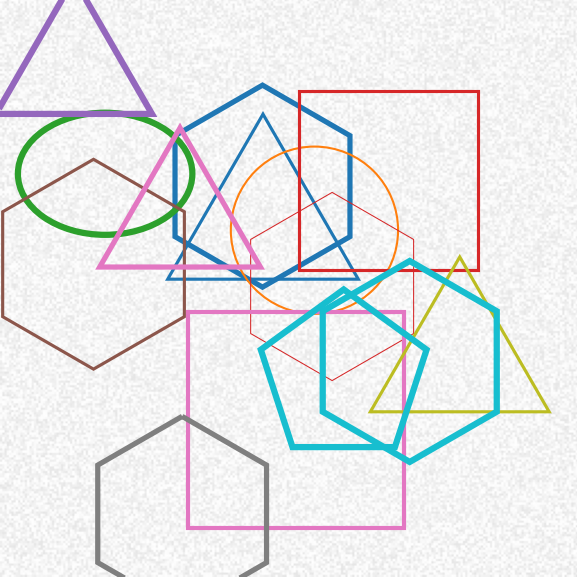[{"shape": "triangle", "thickness": 1.5, "radius": 0.95, "center": [0.455, 0.611]}, {"shape": "hexagon", "thickness": 2.5, "radius": 0.87, "center": [0.455, 0.677]}, {"shape": "circle", "thickness": 1, "radius": 0.72, "center": [0.544, 0.601]}, {"shape": "oval", "thickness": 3, "radius": 0.76, "center": [0.182, 0.698]}, {"shape": "hexagon", "thickness": 0.5, "radius": 0.81, "center": [0.575, 0.503]}, {"shape": "square", "thickness": 1.5, "radius": 0.78, "center": [0.673, 0.687]}, {"shape": "triangle", "thickness": 3, "radius": 0.78, "center": [0.128, 0.88]}, {"shape": "hexagon", "thickness": 1.5, "radius": 0.91, "center": [0.162, 0.542]}, {"shape": "square", "thickness": 2, "radius": 0.93, "center": [0.512, 0.273]}, {"shape": "triangle", "thickness": 2.5, "radius": 0.8, "center": [0.312, 0.617]}, {"shape": "hexagon", "thickness": 2.5, "radius": 0.84, "center": [0.315, 0.109]}, {"shape": "triangle", "thickness": 1.5, "radius": 0.89, "center": [0.796, 0.375]}, {"shape": "hexagon", "thickness": 3, "radius": 0.87, "center": [0.71, 0.373]}, {"shape": "pentagon", "thickness": 3, "radius": 0.75, "center": [0.595, 0.347]}]